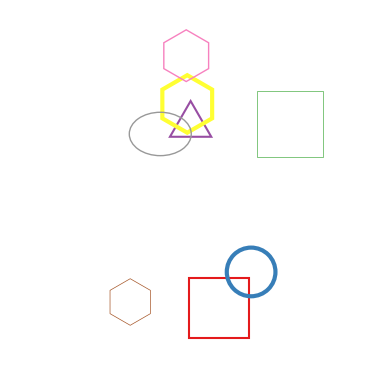[{"shape": "square", "thickness": 1.5, "radius": 0.39, "center": [0.568, 0.2]}, {"shape": "circle", "thickness": 3, "radius": 0.32, "center": [0.652, 0.294]}, {"shape": "square", "thickness": 0.5, "radius": 0.43, "center": [0.754, 0.677]}, {"shape": "triangle", "thickness": 1.5, "radius": 0.31, "center": [0.495, 0.676]}, {"shape": "hexagon", "thickness": 3, "radius": 0.37, "center": [0.486, 0.73]}, {"shape": "hexagon", "thickness": 0.5, "radius": 0.3, "center": [0.338, 0.216]}, {"shape": "hexagon", "thickness": 1, "radius": 0.34, "center": [0.484, 0.855]}, {"shape": "oval", "thickness": 1, "radius": 0.4, "center": [0.416, 0.652]}]